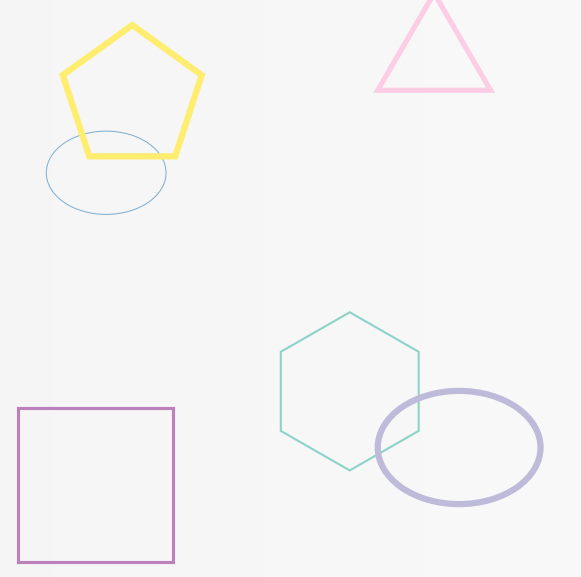[{"shape": "hexagon", "thickness": 1, "radius": 0.68, "center": [0.602, 0.321]}, {"shape": "oval", "thickness": 3, "radius": 0.7, "center": [0.79, 0.224]}, {"shape": "oval", "thickness": 0.5, "radius": 0.51, "center": [0.183, 0.7]}, {"shape": "triangle", "thickness": 2.5, "radius": 0.56, "center": [0.747, 0.899]}, {"shape": "square", "thickness": 1.5, "radius": 0.67, "center": [0.164, 0.159]}, {"shape": "pentagon", "thickness": 3, "radius": 0.63, "center": [0.228, 0.83]}]